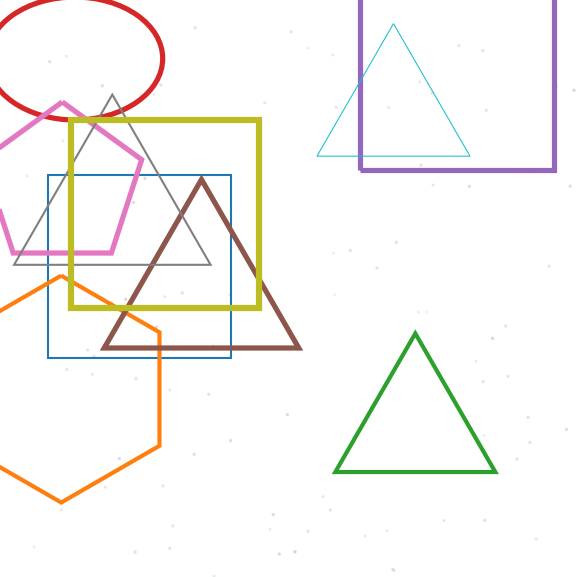[{"shape": "square", "thickness": 1, "radius": 0.79, "center": [0.242, 0.537]}, {"shape": "hexagon", "thickness": 2, "radius": 0.98, "center": [0.106, 0.325]}, {"shape": "triangle", "thickness": 2, "radius": 0.8, "center": [0.719, 0.262]}, {"shape": "oval", "thickness": 2.5, "radius": 0.76, "center": [0.13, 0.898]}, {"shape": "square", "thickness": 2.5, "radius": 0.84, "center": [0.791, 0.873]}, {"shape": "triangle", "thickness": 2.5, "radius": 0.97, "center": [0.349, 0.494]}, {"shape": "pentagon", "thickness": 2.5, "radius": 0.72, "center": [0.108, 0.678]}, {"shape": "triangle", "thickness": 1, "radius": 0.98, "center": [0.194, 0.639]}, {"shape": "square", "thickness": 3, "radius": 0.81, "center": [0.286, 0.629]}, {"shape": "triangle", "thickness": 0.5, "radius": 0.77, "center": [0.681, 0.805]}]